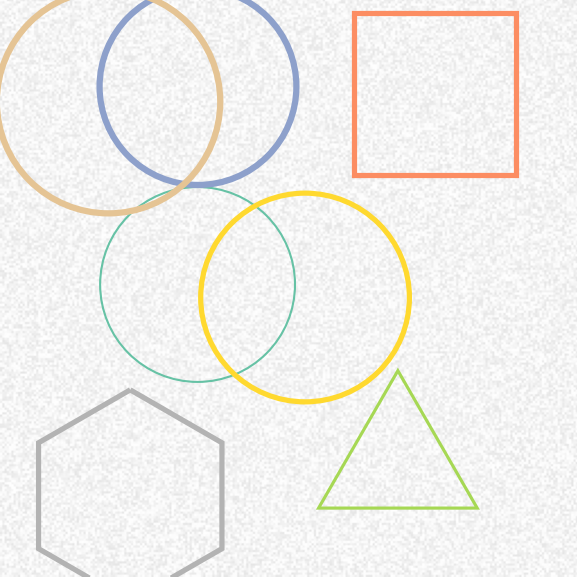[{"shape": "circle", "thickness": 1, "radius": 0.84, "center": [0.342, 0.507]}, {"shape": "square", "thickness": 2.5, "radius": 0.7, "center": [0.753, 0.837]}, {"shape": "circle", "thickness": 3, "radius": 0.85, "center": [0.343, 0.849]}, {"shape": "triangle", "thickness": 1.5, "radius": 0.79, "center": [0.689, 0.199]}, {"shape": "circle", "thickness": 2.5, "radius": 0.9, "center": [0.528, 0.484]}, {"shape": "circle", "thickness": 3, "radius": 0.97, "center": [0.188, 0.823]}, {"shape": "hexagon", "thickness": 2.5, "radius": 0.92, "center": [0.226, 0.141]}]